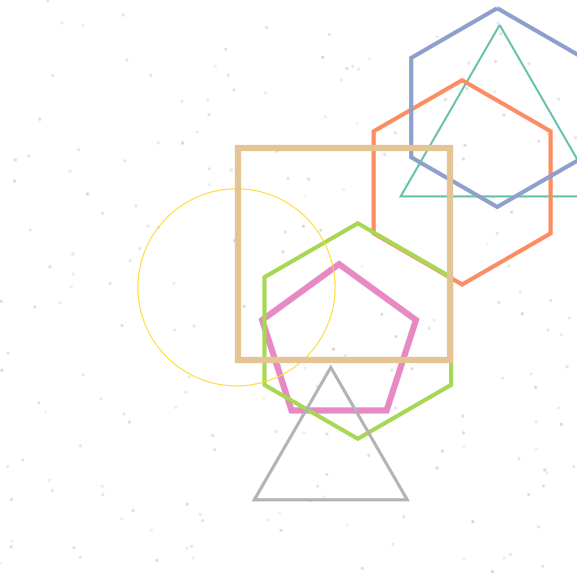[{"shape": "triangle", "thickness": 1, "radius": 0.99, "center": [0.865, 0.758]}, {"shape": "hexagon", "thickness": 2, "radius": 0.88, "center": [0.8, 0.683]}, {"shape": "hexagon", "thickness": 2, "radius": 0.86, "center": [0.861, 0.813]}, {"shape": "pentagon", "thickness": 3, "radius": 0.7, "center": [0.587, 0.402]}, {"shape": "hexagon", "thickness": 2, "radius": 0.93, "center": [0.62, 0.426]}, {"shape": "circle", "thickness": 0.5, "radius": 0.85, "center": [0.41, 0.502]}, {"shape": "square", "thickness": 3, "radius": 0.92, "center": [0.595, 0.559]}, {"shape": "triangle", "thickness": 1.5, "radius": 0.76, "center": [0.573, 0.21]}]